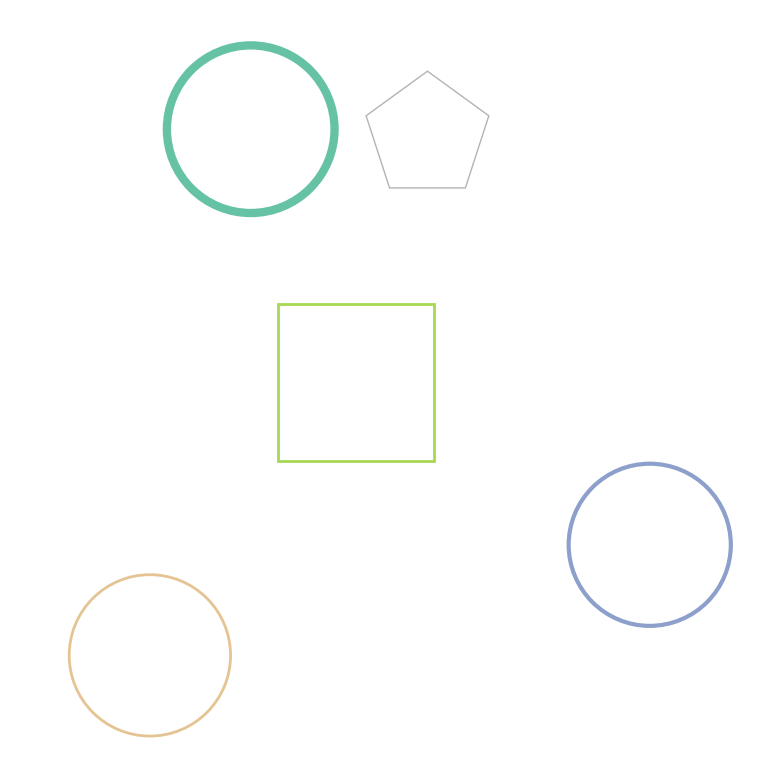[{"shape": "circle", "thickness": 3, "radius": 0.54, "center": [0.326, 0.832]}, {"shape": "circle", "thickness": 1.5, "radius": 0.53, "center": [0.844, 0.292]}, {"shape": "square", "thickness": 1, "radius": 0.51, "center": [0.462, 0.503]}, {"shape": "circle", "thickness": 1, "radius": 0.52, "center": [0.195, 0.149]}, {"shape": "pentagon", "thickness": 0.5, "radius": 0.42, "center": [0.555, 0.824]}]